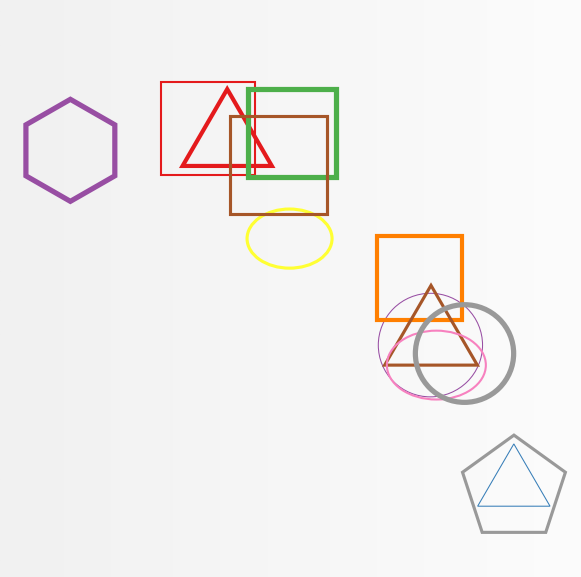[{"shape": "square", "thickness": 1, "radius": 0.4, "center": [0.358, 0.777]}, {"shape": "triangle", "thickness": 2, "radius": 0.44, "center": [0.391, 0.756]}, {"shape": "triangle", "thickness": 0.5, "radius": 0.36, "center": [0.884, 0.159]}, {"shape": "square", "thickness": 2.5, "radius": 0.38, "center": [0.502, 0.769]}, {"shape": "circle", "thickness": 0.5, "radius": 0.45, "center": [0.741, 0.402]}, {"shape": "hexagon", "thickness": 2.5, "radius": 0.44, "center": [0.121, 0.739]}, {"shape": "square", "thickness": 2, "radius": 0.37, "center": [0.721, 0.517]}, {"shape": "oval", "thickness": 1.5, "radius": 0.37, "center": [0.498, 0.586]}, {"shape": "triangle", "thickness": 1.5, "radius": 0.46, "center": [0.742, 0.413]}, {"shape": "square", "thickness": 1.5, "radius": 0.42, "center": [0.479, 0.713]}, {"shape": "oval", "thickness": 1, "radius": 0.43, "center": [0.751, 0.367]}, {"shape": "pentagon", "thickness": 1.5, "radius": 0.47, "center": [0.884, 0.153]}, {"shape": "circle", "thickness": 2.5, "radius": 0.42, "center": [0.799, 0.387]}]